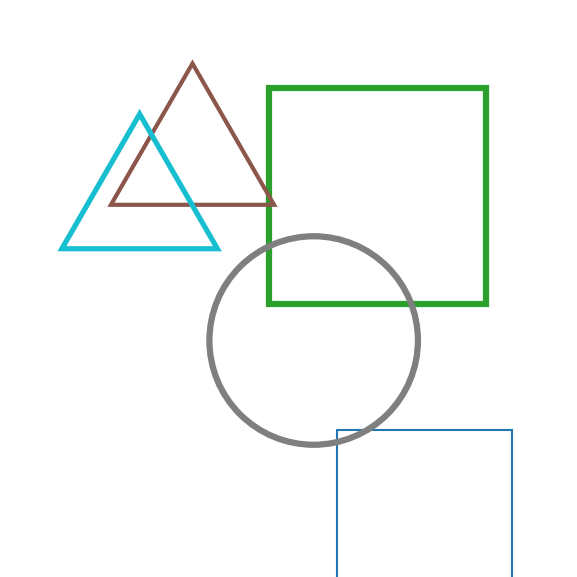[{"shape": "square", "thickness": 1, "radius": 0.76, "center": [0.735, 0.103]}, {"shape": "square", "thickness": 3, "radius": 0.94, "center": [0.654, 0.66]}, {"shape": "triangle", "thickness": 2, "radius": 0.82, "center": [0.333, 0.726]}, {"shape": "circle", "thickness": 3, "radius": 0.9, "center": [0.543, 0.41]}, {"shape": "triangle", "thickness": 2.5, "radius": 0.78, "center": [0.242, 0.646]}]